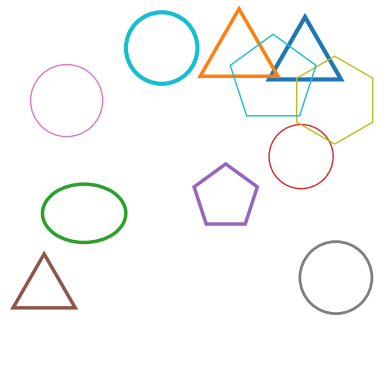[{"shape": "triangle", "thickness": 3, "radius": 0.54, "center": [0.792, 0.848]}, {"shape": "triangle", "thickness": 2.5, "radius": 0.58, "center": [0.621, 0.86]}, {"shape": "oval", "thickness": 2.5, "radius": 0.54, "center": [0.219, 0.446]}, {"shape": "circle", "thickness": 1, "radius": 0.42, "center": [0.782, 0.593]}, {"shape": "pentagon", "thickness": 2.5, "radius": 0.43, "center": [0.586, 0.488]}, {"shape": "triangle", "thickness": 2.5, "radius": 0.47, "center": [0.115, 0.247]}, {"shape": "circle", "thickness": 1, "radius": 0.47, "center": [0.173, 0.739]}, {"shape": "circle", "thickness": 2, "radius": 0.47, "center": [0.872, 0.279]}, {"shape": "hexagon", "thickness": 1, "radius": 0.57, "center": [0.869, 0.74]}, {"shape": "pentagon", "thickness": 1, "radius": 0.59, "center": [0.709, 0.794]}, {"shape": "circle", "thickness": 3, "radius": 0.46, "center": [0.42, 0.875]}]